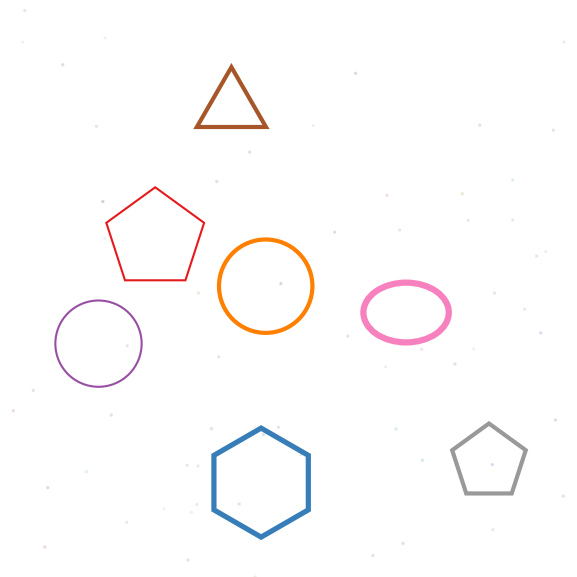[{"shape": "pentagon", "thickness": 1, "radius": 0.45, "center": [0.269, 0.586]}, {"shape": "hexagon", "thickness": 2.5, "radius": 0.47, "center": [0.452, 0.163]}, {"shape": "circle", "thickness": 1, "radius": 0.37, "center": [0.171, 0.404]}, {"shape": "circle", "thickness": 2, "radius": 0.4, "center": [0.46, 0.504]}, {"shape": "triangle", "thickness": 2, "radius": 0.35, "center": [0.401, 0.814]}, {"shape": "oval", "thickness": 3, "radius": 0.37, "center": [0.703, 0.458]}, {"shape": "pentagon", "thickness": 2, "radius": 0.33, "center": [0.847, 0.199]}]